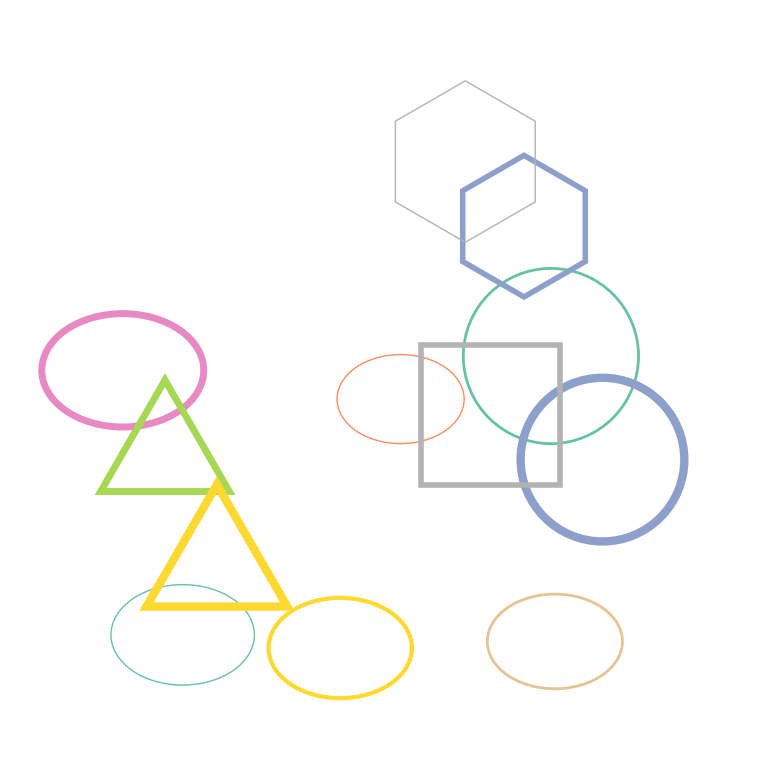[{"shape": "oval", "thickness": 0.5, "radius": 0.47, "center": [0.237, 0.176]}, {"shape": "circle", "thickness": 1, "radius": 0.57, "center": [0.715, 0.538]}, {"shape": "oval", "thickness": 0.5, "radius": 0.41, "center": [0.52, 0.482]}, {"shape": "hexagon", "thickness": 2, "radius": 0.46, "center": [0.681, 0.706]}, {"shape": "circle", "thickness": 3, "radius": 0.53, "center": [0.782, 0.403]}, {"shape": "oval", "thickness": 2.5, "radius": 0.53, "center": [0.159, 0.519]}, {"shape": "triangle", "thickness": 2.5, "radius": 0.48, "center": [0.214, 0.41]}, {"shape": "oval", "thickness": 1.5, "radius": 0.47, "center": [0.442, 0.158]}, {"shape": "triangle", "thickness": 3, "radius": 0.53, "center": [0.282, 0.265]}, {"shape": "oval", "thickness": 1, "radius": 0.44, "center": [0.721, 0.167]}, {"shape": "hexagon", "thickness": 0.5, "radius": 0.52, "center": [0.604, 0.79]}, {"shape": "square", "thickness": 2, "radius": 0.45, "center": [0.637, 0.461]}]